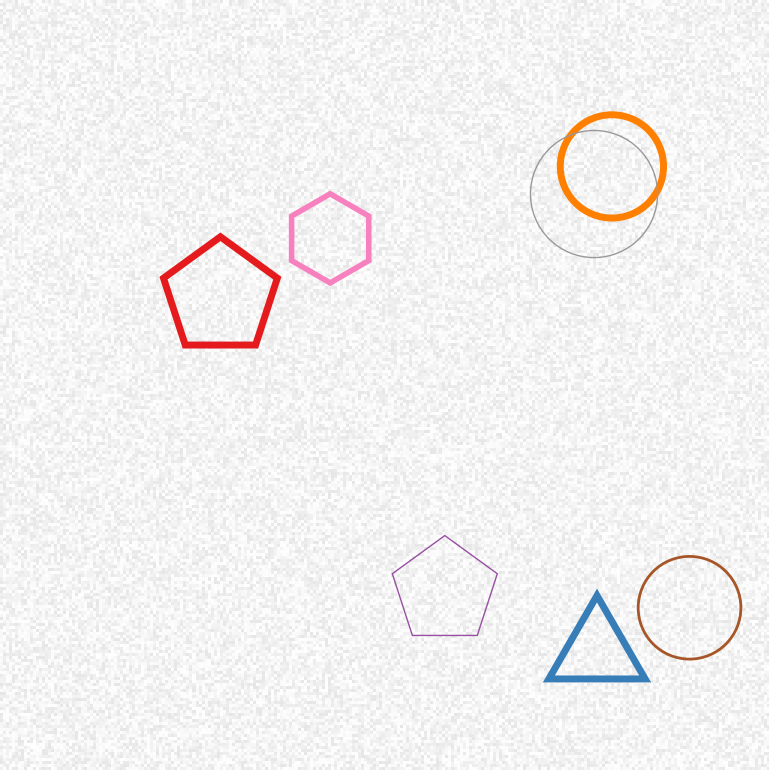[{"shape": "pentagon", "thickness": 2.5, "radius": 0.39, "center": [0.286, 0.615]}, {"shape": "triangle", "thickness": 2.5, "radius": 0.36, "center": [0.775, 0.154]}, {"shape": "pentagon", "thickness": 0.5, "radius": 0.36, "center": [0.578, 0.233]}, {"shape": "circle", "thickness": 2.5, "radius": 0.34, "center": [0.795, 0.784]}, {"shape": "circle", "thickness": 1, "radius": 0.33, "center": [0.895, 0.211]}, {"shape": "hexagon", "thickness": 2, "radius": 0.29, "center": [0.429, 0.69]}, {"shape": "circle", "thickness": 0.5, "radius": 0.41, "center": [0.771, 0.748]}]